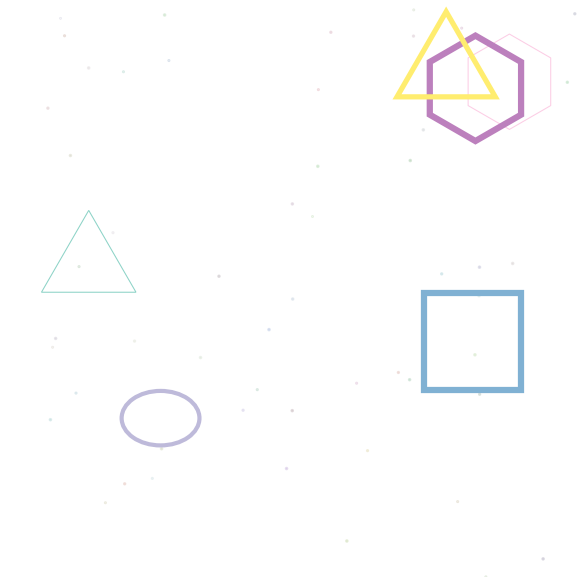[{"shape": "triangle", "thickness": 0.5, "radius": 0.47, "center": [0.154, 0.54]}, {"shape": "oval", "thickness": 2, "radius": 0.34, "center": [0.278, 0.275]}, {"shape": "square", "thickness": 3, "radius": 0.42, "center": [0.819, 0.408]}, {"shape": "hexagon", "thickness": 0.5, "radius": 0.41, "center": [0.882, 0.858]}, {"shape": "hexagon", "thickness": 3, "radius": 0.46, "center": [0.823, 0.846]}, {"shape": "triangle", "thickness": 2.5, "radius": 0.49, "center": [0.773, 0.881]}]